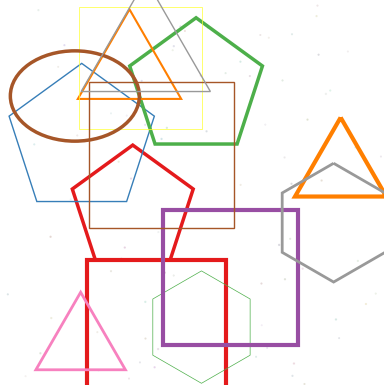[{"shape": "pentagon", "thickness": 2.5, "radius": 0.83, "center": [0.345, 0.458]}, {"shape": "square", "thickness": 3, "radius": 0.9, "center": [0.406, 0.143]}, {"shape": "pentagon", "thickness": 1, "radius": 0.99, "center": [0.212, 0.637]}, {"shape": "pentagon", "thickness": 2.5, "radius": 0.91, "center": [0.509, 0.773]}, {"shape": "hexagon", "thickness": 0.5, "radius": 0.73, "center": [0.523, 0.15]}, {"shape": "square", "thickness": 3, "radius": 0.87, "center": [0.599, 0.28]}, {"shape": "triangle", "thickness": 3, "radius": 0.68, "center": [0.885, 0.558]}, {"shape": "triangle", "thickness": 1.5, "radius": 0.77, "center": [0.336, 0.821]}, {"shape": "square", "thickness": 0.5, "radius": 0.8, "center": [0.364, 0.824]}, {"shape": "oval", "thickness": 2.5, "radius": 0.84, "center": [0.194, 0.751]}, {"shape": "square", "thickness": 1, "radius": 0.95, "center": [0.419, 0.597]}, {"shape": "triangle", "thickness": 2, "radius": 0.67, "center": [0.209, 0.107]}, {"shape": "triangle", "thickness": 1, "radius": 0.97, "center": [0.379, 0.859]}, {"shape": "hexagon", "thickness": 2, "radius": 0.77, "center": [0.867, 0.422]}]